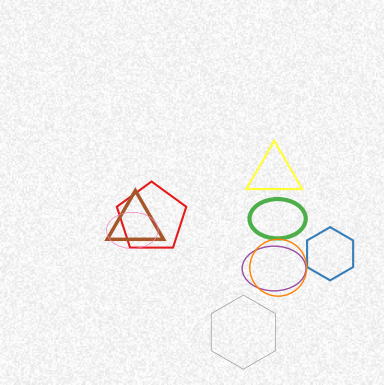[{"shape": "pentagon", "thickness": 1.5, "radius": 0.47, "center": [0.394, 0.434]}, {"shape": "hexagon", "thickness": 1.5, "radius": 0.35, "center": [0.857, 0.341]}, {"shape": "oval", "thickness": 3, "radius": 0.37, "center": [0.721, 0.432]}, {"shape": "oval", "thickness": 1, "radius": 0.41, "center": [0.712, 0.303]}, {"shape": "circle", "thickness": 1, "radius": 0.37, "center": [0.723, 0.305]}, {"shape": "triangle", "thickness": 1.5, "radius": 0.42, "center": [0.712, 0.551]}, {"shape": "triangle", "thickness": 2.5, "radius": 0.42, "center": [0.352, 0.421]}, {"shape": "oval", "thickness": 0.5, "radius": 0.34, "center": [0.344, 0.402]}, {"shape": "hexagon", "thickness": 0.5, "radius": 0.48, "center": [0.632, 0.137]}]